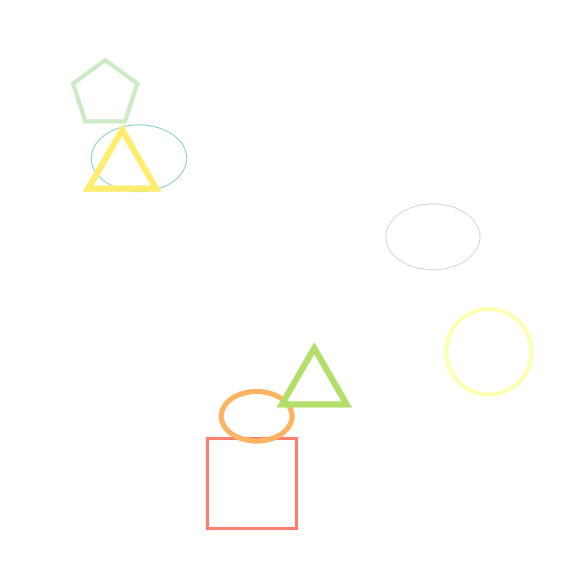[{"shape": "oval", "thickness": 0.5, "radius": 0.41, "center": [0.241, 0.725]}, {"shape": "circle", "thickness": 2, "radius": 0.37, "center": [0.846, 0.39]}, {"shape": "square", "thickness": 1.5, "radius": 0.39, "center": [0.435, 0.163]}, {"shape": "oval", "thickness": 2.5, "radius": 0.31, "center": [0.444, 0.278]}, {"shape": "triangle", "thickness": 3, "radius": 0.32, "center": [0.544, 0.331]}, {"shape": "oval", "thickness": 0.5, "radius": 0.41, "center": [0.75, 0.589]}, {"shape": "pentagon", "thickness": 2, "radius": 0.29, "center": [0.182, 0.836]}, {"shape": "triangle", "thickness": 3, "radius": 0.34, "center": [0.212, 0.706]}]